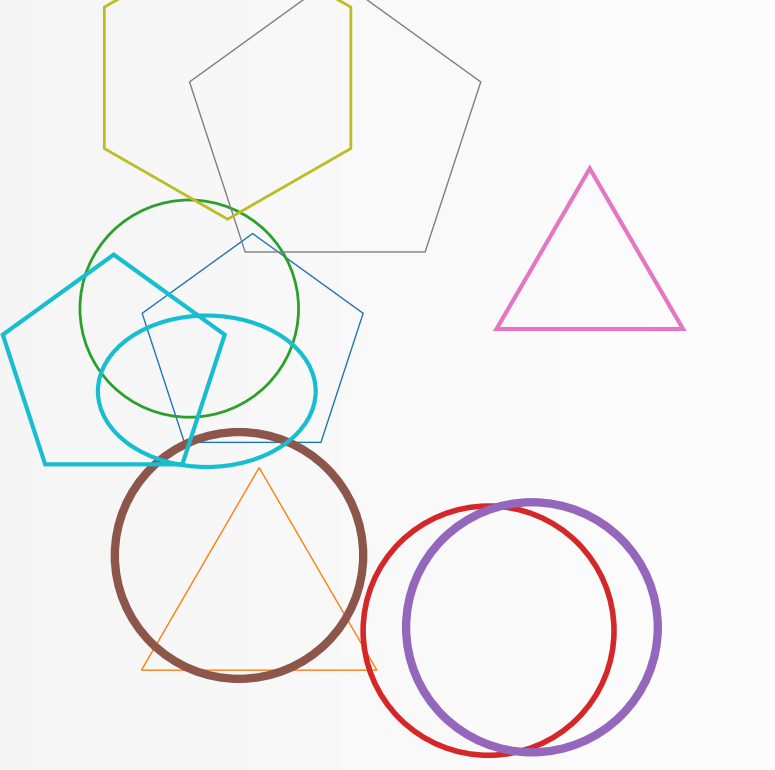[{"shape": "pentagon", "thickness": 0.5, "radius": 0.75, "center": [0.326, 0.547]}, {"shape": "triangle", "thickness": 0.5, "radius": 0.88, "center": [0.334, 0.217]}, {"shape": "circle", "thickness": 1, "radius": 0.71, "center": [0.244, 0.599]}, {"shape": "circle", "thickness": 2, "radius": 0.81, "center": [0.63, 0.181]}, {"shape": "circle", "thickness": 3, "radius": 0.81, "center": [0.686, 0.185]}, {"shape": "circle", "thickness": 3, "radius": 0.8, "center": [0.308, 0.279]}, {"shape": "triangle", "thickness": 1.5, "radius": 0.69, "center": [0.761, 0.642]}, {"shape": "pentagon", "thickness": 0.5, "radius": 0.99, "center": [0.432, 0.833]}, {"shape": "hexagon", "thickness": 1, "radius": 0.92, "center": [0.294, 0.899]}, {"shape": "pentagon", "thickness": 1.5, "radius": 0.75, "center": [0.147, 0.519]}, {"shape": "oval", "thickness": 1.5, "radius": 0.7, "center": [0.267, 0.492]}]